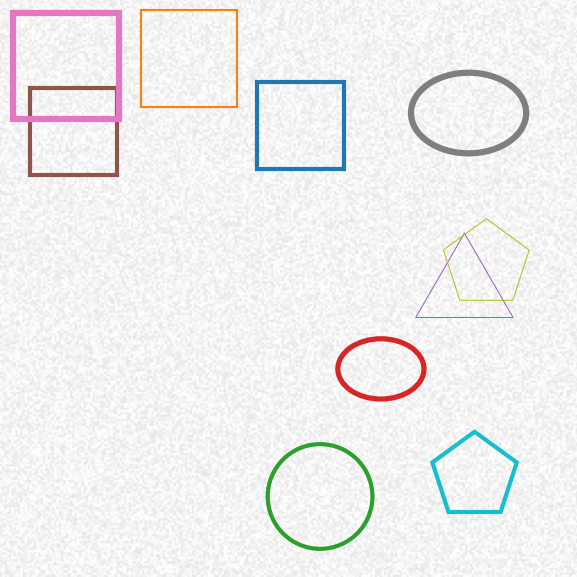[{"shape": "square", "thickness": 2, "radius": 0.38, "center": [0.52, 0.782]}, {"shape": "square", "thickness": 1, "radius": 0.42, "center": [0.327, 0.898]}, {"shape": "circle", "thickness": 2, "radius": 0.45, "center": [0.554, 0.139]}, {"shape": "oval", "thickness": 2.5, "radius": 0.37, "center": [0.66, 0.36]}, {"shape": "triangle", "thickness": 0.5, "radius": 0.49, "center": [0.804, 0.498]}, {"shape": "square", "thickness": 2, "radius": 0.38, "center": [0.127, 0.771]}, {"shape": "square", "thickness": 3, "radius": 0.46, "center": [0.114, 0.885]}, {"shape": "oval", "thickness": 3, "radius": 0.5, "center": [0.811, 0.803]}, {"shape": "pentagon", "thickness": 0.5, "radius": 0.39, "center": [0.842, 0.542]}, {"shape": "pentagon", "thickness": 2, "radius": 0.38, "center": [0.822, 0.175]}]